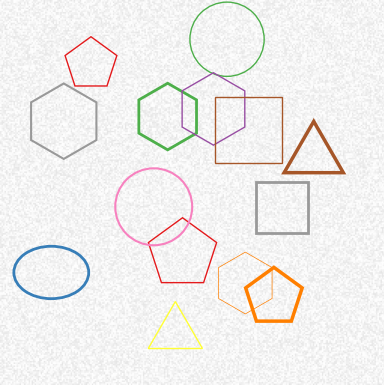[{"shape": "pentagon", "thickness": 1, "radius": 0.35, "center": [0.236, 0.834]}, {"shape": "pentagon", "thickness": 1, "radius": 0.47, "center": [0.474, 0.341]}, {"shape": "oval", "thickness": 2, "radius": 0.49, "center": [0.133, 0.292]}, {"shape": "hexagon", "thickness": 2, "radius": 0.43, "center": [0.436, 0.697]}, {"shape": "circle", "thickness": 1, "radius": 0.48, "center": [0.59, 0.898]}, {"shape": "hexagon", "thickness": 1, "radius": 0.47, "center": [0.554, 0.717]}, {"shape": "pentagon", "thickness": 2.5, "radius": 0.39, "center": [0.711, 0.228]}, {"shape": "hexagon", "thickness": 0.5, "radius": 0.4, "center": [0.637, 0.265]}, {"shape": "triangle", "thickness": 1, "radius": 0.41, "center": [0.455, 0.135]}, {"shape": "square", "thickness": 1, "radius": 0.43, "center": [0.644, 0.662]}, {"shape": "triangle", "thickness": 2.5, "radius": 0.44, "center": [0.815, 0.596]}, {"shape": "circle", "thickness": 1.5, "radius": 0.5, "center": [0.399, 0.463]}, {"shape": "hexagon", "thickness": 1.5, "radius": 0.49, "center": [0.166, 0.685]}, {"shape": "square", "thickness": 2, "radius": 0.33, "center": [0.733, 0.462]}]